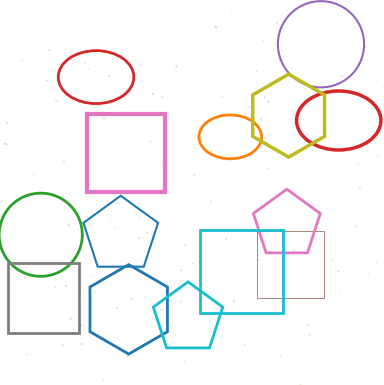[{"shape": "hexagon", "thickness": 2, "radius": 0.58, "center": [0.334, 0.197]}, {"shape": "pentagon", "thickness": 1.5, "radius": 0.51, "center": [0.314, 0.39]}, {"shape": "oval", "thickness": 2, "radius": 0.41, "center": [0.598, 0.645]}, {"shape": "circle", "thickness": 2, "radius": 0.54, "center": [0.106, 0.39]}, {"shape": "oval", "thickness": 2, "radius": 0.49, "center": [0.25, 0.8]}, {"shape": "oval", "thickness": 2.5, "radius": 0.55, "center": [0.88, 0.687]}, {"shape": "circle", "thickness": 1.5, "radius": 0.56, "center": [0.834, 0.885]}, {"shape": "square", "thickness": 0.5, "radius": 0.43, "center": [0.756, 0.312]}, {"shape": "square", "thickness": 3, "radius": 0.51, "center": [0.326, 0.602]}, {"shape": "pentagon", "thickness": 2, "radius": 0.46, "center": [0.745, 0.417]}, {"shape": "square", "thickness": 2, "radius": 0.46, "center": [0.113, 0.225]}, {"shape": "hexagon", "thickness": 2.5, "radius": 0.54, "center": [0.75, 0.7]}, {"shape": "square", "thickness": 2, "radius": 0.54, "center": [0.628, 0.294]}, {"shape": "pentagon", "thickness": 2, "radius": 0.47, "center": [0.488, 0.173]}]